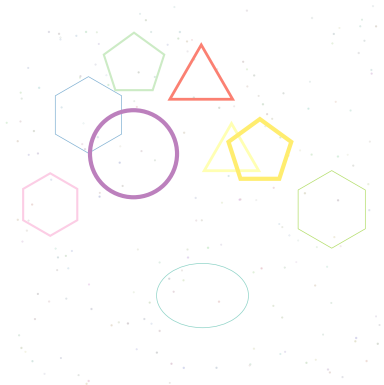[{"shape": "oval", "thickness": 0.5, "radius": 0.6, "center": [0.526, 0.232]}, {"shape": "triangle", "thickness": 2, "radius": 0.41, "center": [0.601, 0.597]}, {"shape": "triangle", "thickness": 2, "radius": 0.47, "center": [0.523, 0.789]}, {"shape": "hexagon", "thickness": 0.5, "radius": 0.5, "center": [0.23, 0.701]}, {"shape": "hexagon", "thickness": 0.5, "radius": 0.5, "center": [0.862, 0.456]}, {"shape": "hexagon", "thickness": 1.5, "radius": 0.41, "center": [0.13, 0.469]}, {"shape": "circle", "thickness": 3, "radius": 0.57, "center": [0.347, 0.601]}, {"shape": "pentagon", "thickness": 1.5, "radius": 0.41, "center": [0.348, 0.833]}, {"shape": "pentagon", "thickness": 3, "radius": 0.43, "center": [0.675, 0.605]}]